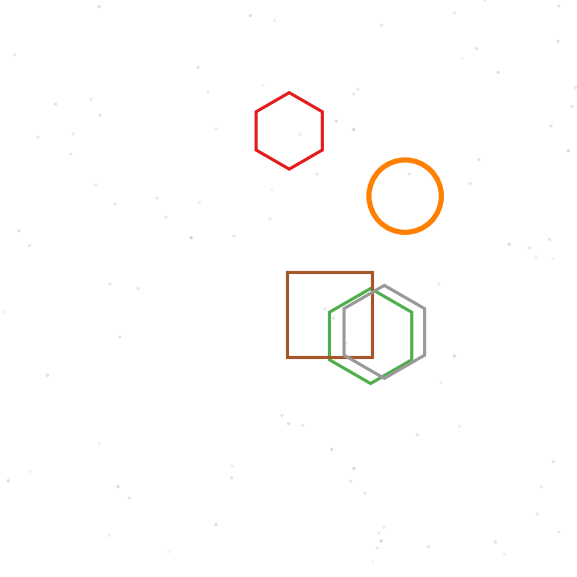[{"shape": "hexagon", "thickness": 1.5, "radius": 0.33, "center": [0.501, 0.772]}, {"shape": "hexagon", "thickness": 1.5, "radius": 0.41, "center": [0.642, 0.417]}, {"shape": "circle", "thickness": 2.5, "radius": 0.31, "center": [0.702, 0.659]}, {"shape": "square", "thickness": 1.5, "radius": 0.37, "center": [0.571, 0.454]}, {"shape": "hexagon", "thickness": 1.5, "radius": 0.4, "center": [0.665, 0.424]}]